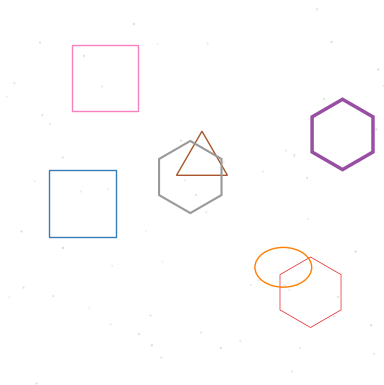[{"shape": "hexagon", "thickness": 0.5, "radius": 0.46, "center": [0.807, 0.241]}, {"shape": "square", "thickness": 1, "radius": 0.43, "center": [0.215, 0.472]}, {"shape": "hexagon", "thickness": 2.5, "radius": 0.46, "center": [0.89, 0.651]}, {"shape": "oval", "thickness": 1, "radius": 0.37, "center": [0.736, 0.306]}, {"shape": "triangle", "thickness": 1, "radius": 0.38, "center": [0.525, 0.583]}, {"shape": "square", "thickness": 1, "radius": 0.43, "center": [0.274, 0.798]}, {"shape": "hexagon", "thickness": 1.5, "radius": 0.47, "center": [0.494, 0.54]}]